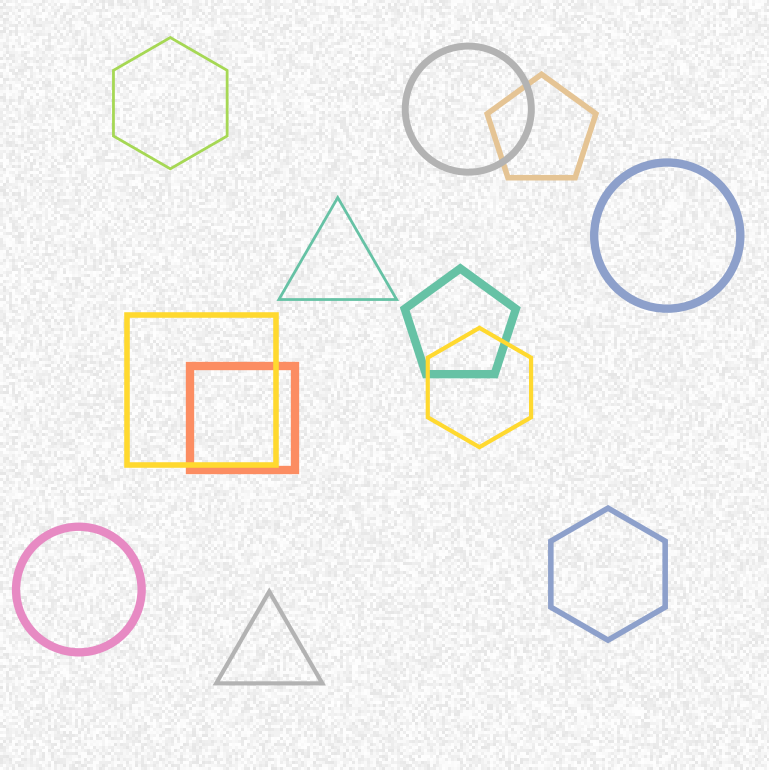[{"shape": "pentagon", "thickness": 3, "radius": 0.38, "center": [0.598, 0.575]}, {"shape": "triangle", "thickness": 1, "radius": 0.44, "center": [0.439, 0.655]}, {"shape": "square", "thickness": 3, "radius": 0.34, "center": [0.315, 0.457]}, {"shape": "circle", "thickness": 3, "radius": 0.47, "center": [0.867, 0.694]}, {"shape": "hexagon", "thickness": 2, "radius": 0.43, "center": [0.79, 0.254]}, {"shape": "circle", "thickness": 3, "radius": 0.41, "center": [0.102, 0.234]}, {"shape": "hexagon", "thickness": 1, "radius": 0.43, "center": [0.221, 0.866]}, {"shape": "hexagon", "thickness": 1.5, "radius": 0.39, "center": [0.623, 0.497]}, {"shape": "square", "thickness": 2, "radius": 0.48, "center": [0.262, 0.494]}, {"shape": "pentagon", "thickness": 2, "radius": 0.37, "center": [0.703, 0.829]}, {"shape": "triangle", "thickness": 1.5, "radius": 0.4, "center": [0.35, 0.152]}, {"shape": "circle", "thickness": 2.5, "radius": 0.41, "center": [0.608, 0.858]}]